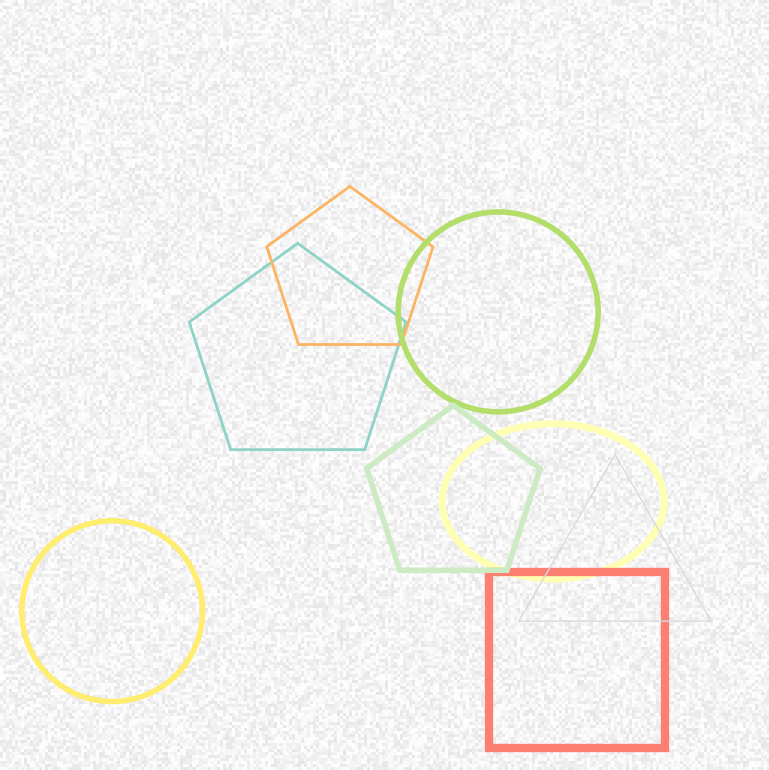[{"shape": "pentagon", "thickness": 1, "radius": 0.74, "center": [0.387, 0.536]}, {"shape": "oval", "thickness": 2.5, "radius": 0.72, "center": [0.718, 0.349]}, {"shape": "square", "thickness": 3, "radius": 0.57, "center": [0.75, 0.143]}, {"shape": "pentagon", "thickness": 1, "radius": 0.57, "center": [0.454, 0.644]}, {"shape": "circle", "thickness": 2, "radius": 0.65, "center": [0.647, 0.595]}, {"shape": "triangle", "thickness": 0.5, "radius": 0.72, "center": [0.799, 0.265]}, {"shape": "pentagon", "thickness": 2, "radius": 0.59, "center": [0.589, 0.355]}, {"shape": "circle", "thickness": 2, "radius": 0.59, "center": [0.146, 0.206]}]